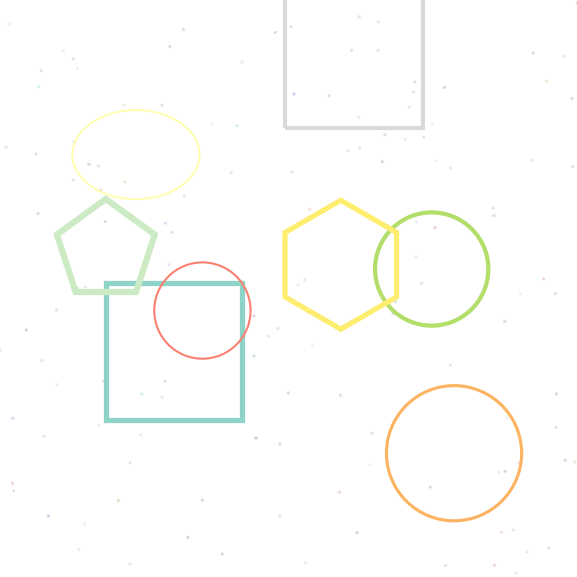[{"shape": "square", "thickness": 2.5, "radius": 0.59, "center": [0.301, 0.391]}, {"shape": "oval", "thickness": 1, "radius": 0.55, "center": [0.235, 0.731]}, {"shape": "circle", "thickness": 1, "radius": 0.42, "center": [0.351, 0.461]}, {"shape": "circle", "thickness": 1.5, "radius": 0.59, "center": [0.786, 0.214]}, {"shape": "circle", "thickness": 2, "radius": 0.49, "center": [0.748, 0.533]}, {"shape": "square", "thickness": 2, "radius": 0.6, "center": [0.612, 0.897]}, {"shape": "pentagon", "thickness": 3, "radius": 0.45, "center": [0.183, 0.566]}, {"shape": "hexagon", "thickness": 2.5, "radius": 0.56, "center": [0.59, 0.541]}]